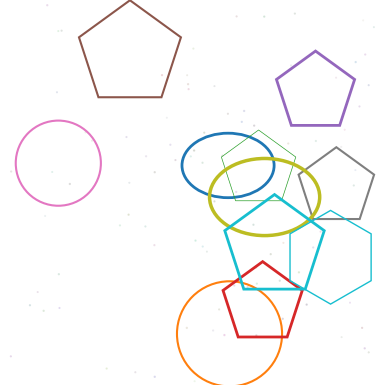[{"shape": "oval", "thickness": 2, "radius": 0.6, "center": [0.592, 0.57]}, {"shape": "circle", "thickness": 1.5, "radius": 0.68, "center": [0.596, 0.133]}, {"shape": "pentagon", "thickness": 0.5, "radius": 0.51, "center": [0.672, 0.561]}, {"shape": "pentagon", "thickness": 2, "radius": 0.54, "center": [0.682, 0.212]}, {"shape": "pentagon", "thickness": 2, "radius": 0.53, "center": [0.82, 0.761]}, {"shape": "pentagon", "thickness": 1.5, "radius": 0.7, "center": [0.338, 0.86]}, {"shape": "circle", "thickness": 1.5, "radius": 0.55, "center": [0.151, 0.576]}, {"shape": "pentagon", "thickness": 1.5, "radius": 0.52, "center": [0.874, 0.514]}, {"shape": "oval", "thickness": 2.5, "radius": 0.72, "center": [0.687, 0.488]}, {"shape": "pentagon", "thickness": 2, "radius": 0.68, "center": [0.713, 0.359]}, {"shape": "hexagon", "thickness": 1, "radius": 0.61, "center": [0.859, 0.332]}]